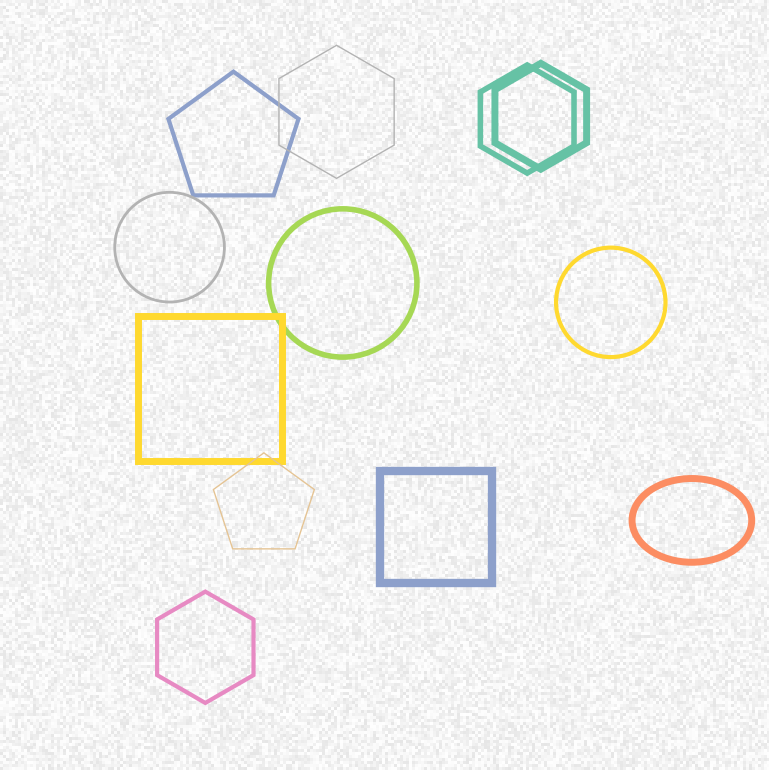[{"shape": "hexagon", "thickness": 2, "radius": 0.35, "center": [0.685, 0.845]}, {"shape": "hexagon", "thickness": 2.5, "radius": 0.34, "center": [0.702, 0.849]}, {"shape": "oval", "thickness": 2.5, "radius": 0.39, "center": [0.899, 0.324]}, {"shape": "pentagon", "thickness": 1.5, "radius": 0.44, "center": [0.303, 0.818]}, {"shape": "square", "thickness": 3, "radius": 0.36, "center": [0.567, 0.316]}, {"shape": "hexagon", "thickness": 1.5, "radius": 0.36, "center": [0.267, 0.159]}, {"shape": "circle", "thickness": 2, "radius": 0.48, "center": [0.445, 0.633]}, {"shape": "circle", "thickness": 1.5, "radius": 0.36, "center": [0.793, 0.607]}, {"shape": "square", "thickness": 2.5, "radius": 0.47, "center": [0.273, 0.495]}, {"shape": "pentagon", "thickness": 0.5, "radius": 0.34, "center": [0.343, 0.343]}, {"shape": "hexagon", "thickness": 0.5, "radius": 0.43, "center": [0.437, 0.855]}, {"shape": "circle", "thickness": 1, "radius": 0.36, "center": [0.22, 0.679]}]